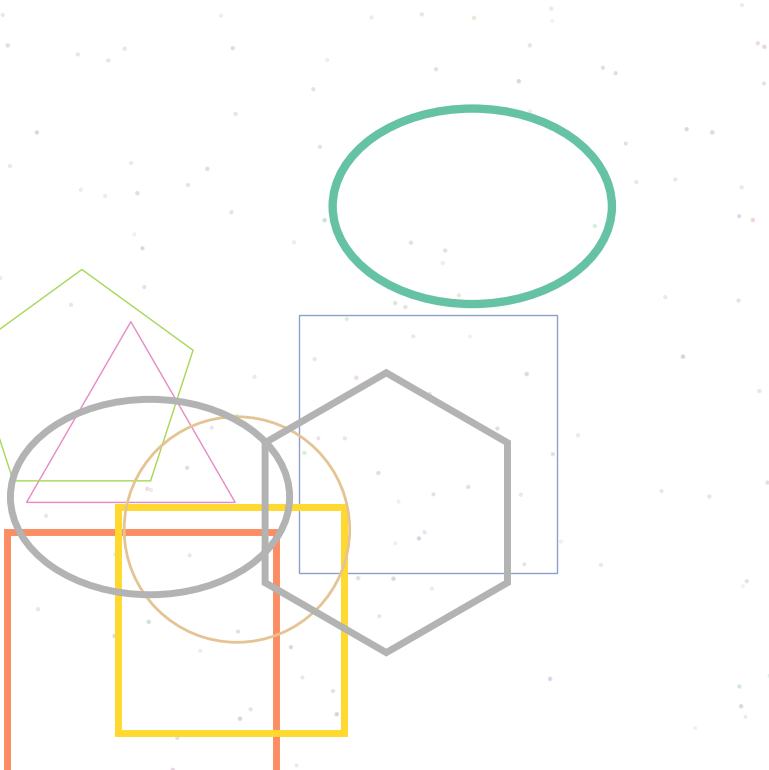[{"shape": "oval", "thickness": 3, "radius": 0.91, "center": [0.613, 0.732]}, {"shape": "square", "thickness": 2.5, "radius": 0.87, "center": [0.184, 0.134]}, {"shape": "square", "thickness": 0.5, "radius": 0.84, "center": [0.556, 0.423]}, {"shape": "triangle", "thickness": 0.5, "radius": 0.78, "center": [0.17, 0.426]}, {"shape": "pentagon", "thickness": 0.5, "radius": 0.76, "center": [0.106, 0.498]}, {"shape": "square", "thickness": 2.5, "radius": 0.73, "center": [0.3, 0.195]}, {"shape": "circle", "thickness": 1, "radius": 0.73, "center": [0.308, 0.312]}, {"shape": "hexagon", "thickness": 2.5, "radius": 0.91, "center": [0.502, 0.334]}, {"shape": "oval", "thickness": 2.5, "radius": 0.91, "center": [0.195, 0.355]}]